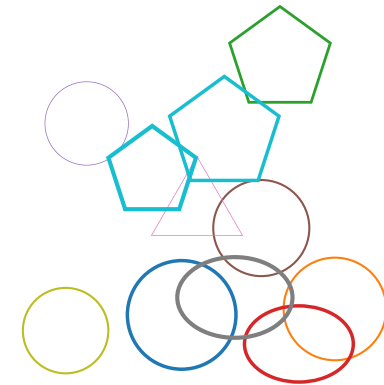[{"shape": "circle", "thickness": 2.5, "radius": 0.71, "center": [0.472, 0.182]}, {"shape": "circle", "thickness": 1.5, "radius": 0.67, "center": [0.87, 0.198]}, {"shape": "pentagon", "thickness": 2, "radius": 0.69, "center": [0.727, 0.846]}, {"shape": "oval", "thickness": 2.5, "radius": 0.71, "center": [0.776, 0.107]}, {"shape": "circle", "thickness": 0.5, "radius": 0.54, "center": [0.225, 0.679]}, {"shape": "circle", "thickness": 1.5, "radius": 0.62, "center": [0.679, 0.408]}, {"shape": "triangle", "thickness": 0.5, "radius": 0.68, "center": [0.512, 0.457]}, {"shape": "oval", "thickness": 3, "radius": 0.75, "center": [0.61, 0.227]}, {"shape": "circle", "thickness": 1.5, "radius": 0.56, "center": [0.17, 0.141]}, {"shape": "pentagon", "thickness": 2.5, "radius": 0.75, "center": [0.583, 0.652]}, {"shape": "pentagon", "thickness": 3, "radius": 0.6, "center": [0.395, 0.553]}]